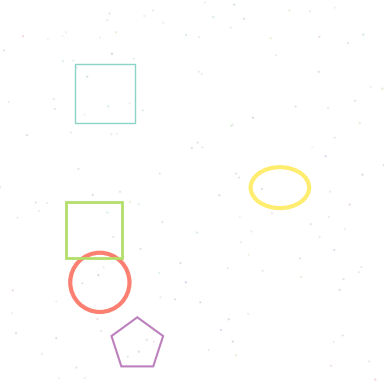[{"shape": "square", "thickness": 1, "radius": 0.38, "center": [0.273, 0.757]}, {"shape": "circle", "thickness": 3, "radius": 0.38, "center": [0.259, 0.267]}, {"shape": "square", "thickness": 2, "radius": 0.36, "center": [0.244, 0.402]}, {"shape": "pentagon", "thickness": 1.5, "radius": 0.35, "center": [0.357, 0.105]}, {"shape": "oval", "thickness": 3, "radius": 0.38, "center": [0.727, 0.513]}]